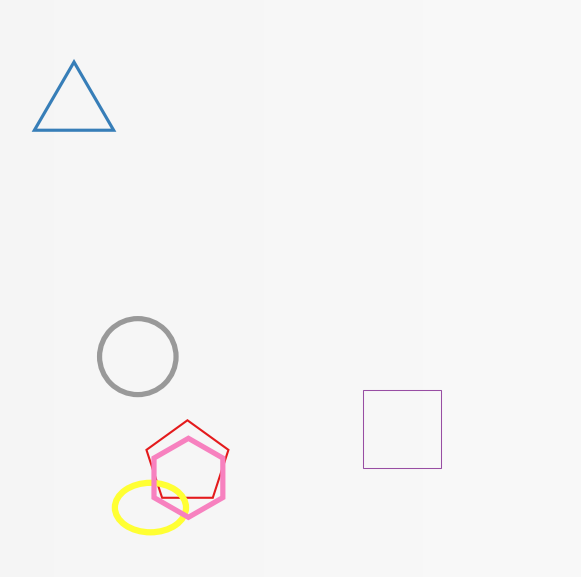[{"shape": "pentagon", "thickness": 1, "radius": 0.37, "center": [0.322, 0.197]}, {"shape": "triangle", "thickness": 1.5, "radius": 0.39, "center": [0.127, 0.813]}, {"shape": "square", "thickness": 0.5, "radius": 0.34, "center": [0.692, 0.256]}, {"shape": "oval", "thickness": 3, "radius": 0.31, "center": [0.259, 0.12]}, {"shape": "hexagon", "thickness": 2.5, "radius": 0.34, "center": [0.324, 0.172]}, {"shape": "circle", "thickness": 2.5, "radius": 0.33, "center": [0.237, 0.382]}]